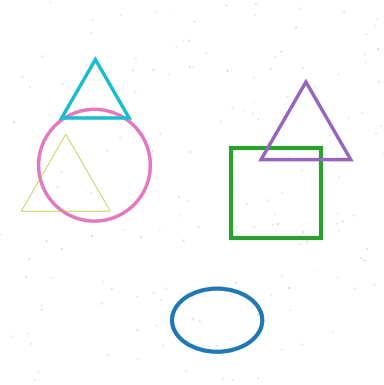[{"shape": "oval", "thickness": 3, "radius": 0.59, "center": [0.564, 0.168]}, {"shape": "square", "thickness": 3, "radius": 0.59, "center": [0.717, 0.498]}, {"shape": "triangle", "thickness": 2.5, "radius": 0.67, "center": [0.795, 0.653]}, {"shape": "circle", "thickness": 2.5, "radius": 0.73, "center": [0.245, 0.571]}, {"shape": "triangle", "thickness": 0.5, "radius": 0.67, "center": [0.171, 0.518]}, {"shape": "triangle", "thickness": 2.5, "radius": 0.51, "center": [0.248, 0.744]}]